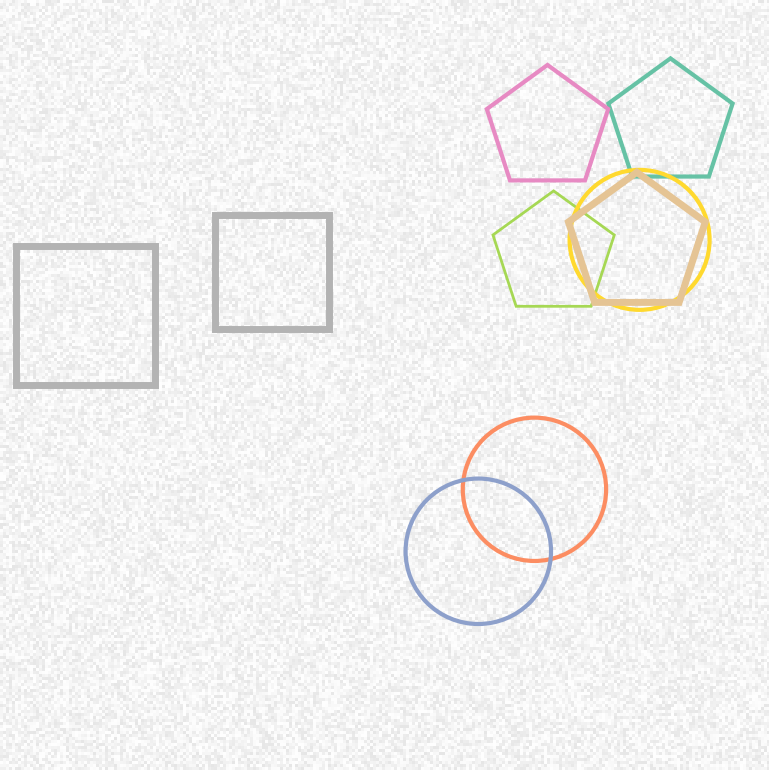[{"shape": "pentagon", "thickness": 1.5, "radius": 0.42, "center": [0.871, 0.839]}, {"shape": "circle", "thickness": 1.5, "radius": 0.47, "center": [0.694, 0.365]}, {"shape": "circle", "thickness": 1.5, "radius": 0.47, "center": [0.621, 0.284]}, {"shape": "pentagon", "thickness": 1.5, "radius": 0.41, "center": [0.711, 0.833]}, {"shape": "pentagon", "thickness": 1, "radius": 0.41, "center": [0.719, 0.669]}, {"shape": "circle", "thickness": 1.5, "radius": 0.45, "center": [0.831, 0.688]}, {"shape": "pentagon", "thickness": 2.5, "radius": 0.47, "center": [0.827, 0.683]}, {"shape": "square", "thickness": 2.5, "radius": 0.37, "center": [0.353, 0.647]}, {"shape": "square", "thickness": 2.5, "radius": 0.45, "center": [0.111, 0.59]}]